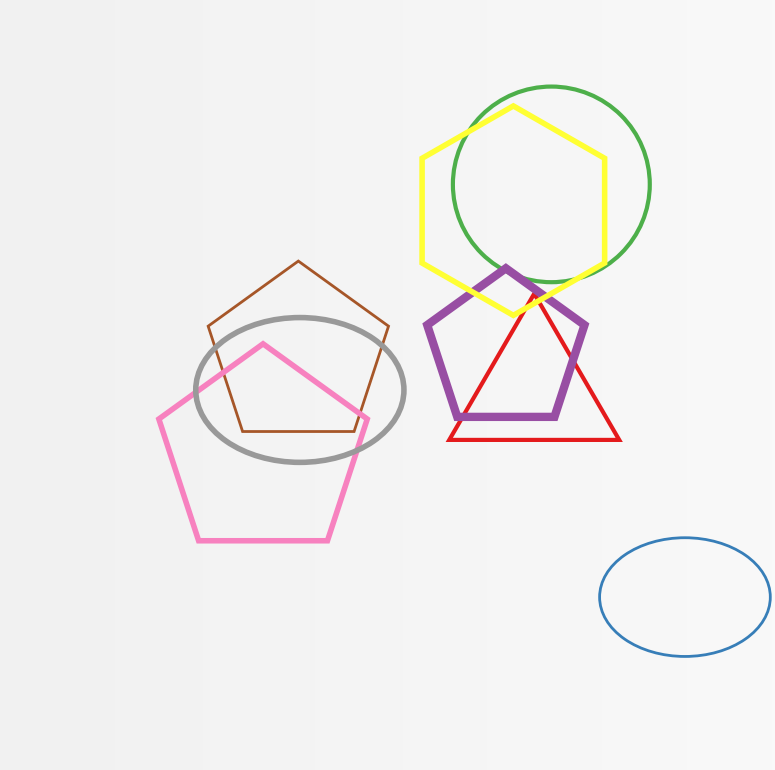[{"shape": "triangle", "thickness": 1.5, "radius": 0.63, "center": [0.689, 0.492]}, {"shape": "oval", "thickness": 1, "radius": 0.55, "center": [0.884, 0.225]}, {"shape": "circle", "thickness": 1.5, "radius": 0.64, "center": [0.711, 0.761]}, {"shape": "pentagon", "thickness": 3, "radius": 0.53, "center": [0.653, 0.545]}, {"shape": "hexagon", "thickness": 2, "radius": 0.68, "center": [0.662, 0.726]}, {"shape": "pentagon", "thickness": 1, "radius": 0.61, "center": [0.385, 0.539]}, {"shape": "pentagon", "thickness": 2, "radius": 0.71, "center": [0.339, 0.412]}, {"shape": "oval", "thickness": 2, "radius": 0.67, "center": [0.387, 0.494]}]